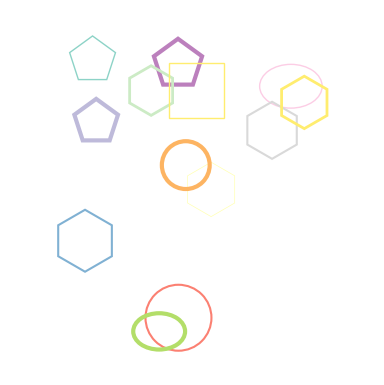[{"shape": "pentagon", "thickness": 1, "radius": 0.31, "center": [0.24, 0.844]}, {"shape": "hexagon", "thickness": 0.5, "radius": 0.35, "center": [0.548, 0.508]}, {"shape": "pentagon", "thickness": 3, "radius": 0.3, "center": [0.25, 0.684]}, {"shape": "circle", "thickness": 1.5, "radius": 0.43, "center": [0.464, 0.175]}, {"shape": "hexagon", "thickness": 1.5, "radius": 0.4, "center": [0.221, 0.375]}, {"shape": "circle", "thickness": 3, "radius": 0.31, "center": [0.483, 0.571]}, {"shape": "oval", "thickness": 3, "radius": 0.34, "center": [0.413, 0.139]}, {"shape": "oval", "thickness": 1, "radius": 0.41, "center": [0.756, 0.776]}, {"shape": "hexagon", "thickness": 1.5, "radius": 0.37, "center": [0.707, 0.662]}, {"shape": "pentagon", "thickness": 3, "radius": 0.33, "center": [0.462, 0.833]}, {"shape": "hexagon", "thickness": 2, "radius": 0.32, "center": [0.393, 0.765]}, {"shape": "hexagon", "thickness": 2, "radius": 0.34, "center": [0.79, 0.734]}, {"shape": "square", "thickness": 1, "radius": 0.36, "center": [0.509, 0.765]}]